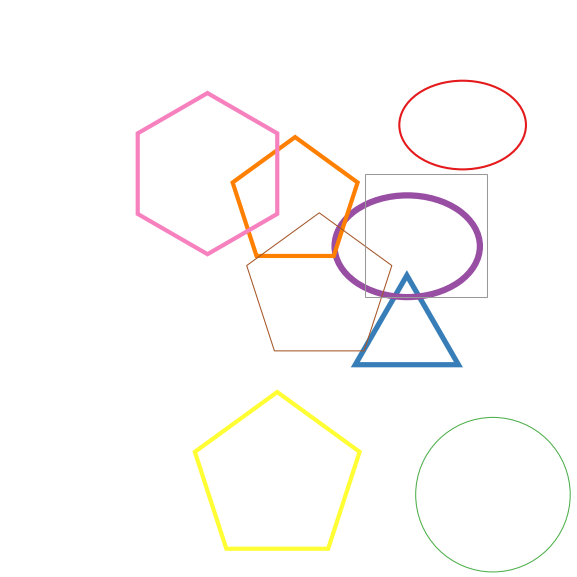[{"shape": "oval", "thickness": 1, "radius": 0.55, "center": [0.801, 0.783]}, {"shape": "triangle", "thickness": 2.5, "radius": 0.52, "center": [0.705, 0.419]}, {"shape": "circle", "thickness": 0.5, "radius": 0.67, "center": [0.854, 0.143]}, {"shape": "oval", "thickness": 3, "radius": 0.63, "center": [0.705, 0.573]}, {"shape": "pentagon", "thickness": 2, "radius": 0.57, "center": [0.511, 0.648]}, {"shape": "pentagon", "thickness": 2, "radius": 0.75, "center": [0.48, 0.17]}, {"shape": "pentagon", "thickness": 0.5, "radius": 0.66, "center": [0.553, 0.498]}, {"shape": "hexagon", "thickness": 2, "radius": 0.7, "center": [0.359, 0.698]}, {"shape": "square", "thickness": 0.5, "radius": 0.53, "center": [0.738, 0.591]}]